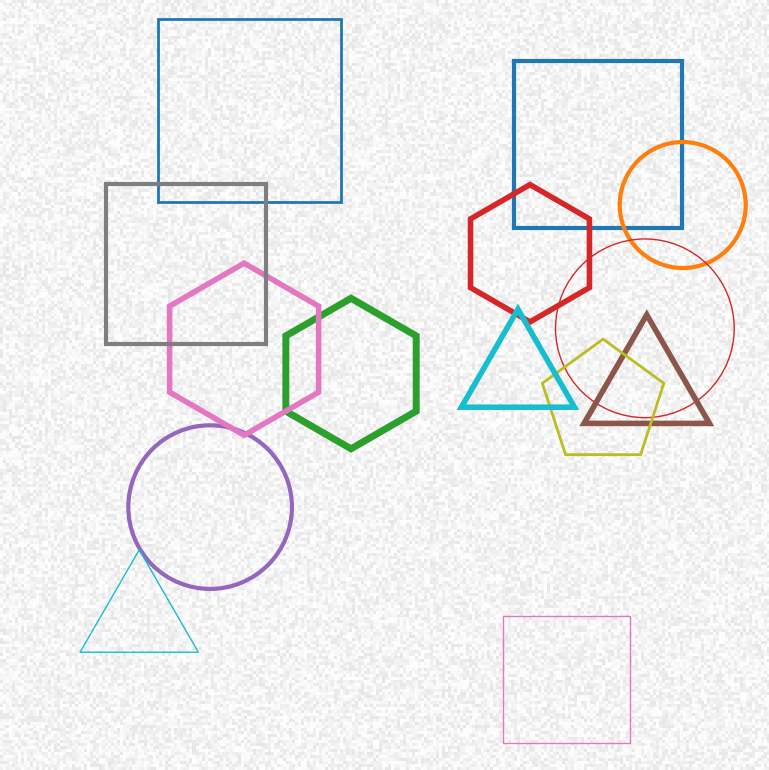[{"shape": "square", "thickness": 1.5, "radius": 0.54, "center": [0.777, 0.813]}, {"shape": "square", "thickness": 1, "radius": 0.59, "center": [0.324, 0.857]}, {"shape": "circle", "thickness": 1.5, "radius": 0.41, "center": [0.887, 0.734]}, {"shape": "hexagon", "thickness": 2.5, "radius": 0.49, "center": [0.456, 0.515]}, {"shape": "circle", "thickness": 0.5, "radius": 0.58, "center": [0.837, 0.574]}, {"shape": "hexagon", "thickness": 2, "radius": 0.45, "center": [0.688, 0.671]}, {"shape": "circle", "thickness": 1.5, "radius": 0.53, "center": [0.273, 0.341]}, {"shape": "triangle", "thickness": 2, "radius": 0.47, "center": [0.84, 0.497]}, {"shape": "square", "thickness": 0.5, "radius": 0.41, "center": [0.736, 0.118]}, {"shape": "hexagon", "thickness": 2, "radius": 0.56, "center": [0.317, 0.546]}, {"shape": "square", "thickness": 1.5, "radius": 0.52, "center": [0.241, 0.657]}, {"shape": "pentagon", "thickness": 1, "radius": 0.41, "center": [0.783, 0.477]}, {"shape": "triangle", "thickness": 2, "radius": 0.42, "center": [0.673, 0.514]}, {"shape": "triangle", "thickness": 0.5, "radius": 0.44, "center": [0.181, 0.197]}]